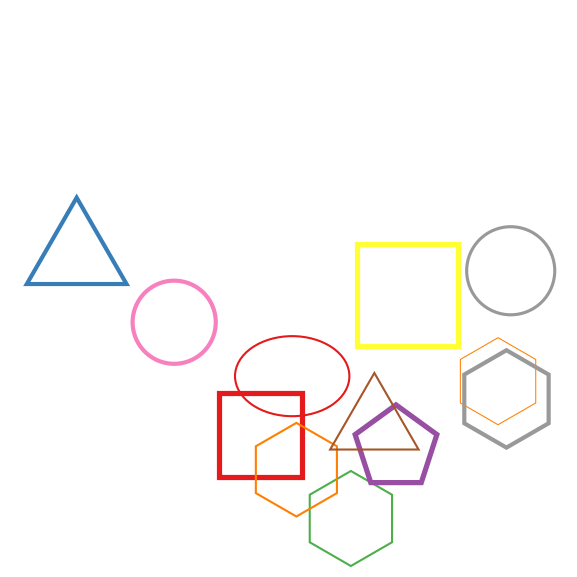[{"shape": "oval", "thickness": 1, "radius": 0.5, "center": [0.506, 0.348]}, {"shape": "square", "thickness": 2.5, "radius": 0.36, "center": [0.451, 0.246]}, {"shape": "triangle", "thickness": 2, "radius": 0.5, "center": [0.133, 0.557]}, {"shape": "hexagon", "thickness": 1, "radius": 0.41, "center": [0.608, 0.101]}, {"shape": "pentagon", "thickness": 2.5, "radius": 0.37, "center": [0.686, 0.224]}, {"shape": "hexagon", "thickness": 1, "radius": 0.41, "center": [0.513, 0.186]}, {"shape": "hexagon", "thickness": 0.5, "radius": 0.38, "center": [0.862, 0.339]}, {"shape": "square", "thickness": 2.5, "radius": 0.44, "center": [0.706, 0.489]}, {"shape": "triangle", "thickness": 1, "radius": 0.44, "center": [0.648, 0.265]}, {"shape": "circle", "thickness": 2, "radius": 0.36, "center": [0.302, 0.441]}, {"shape": "hexagon", "thickness": 2, "radius": 0.42, "center": [0.877, 0.308]}, {"shape": "circle", "thickness": 1.5, "radius": 0.38, "center": [0.884, 0.53]}]